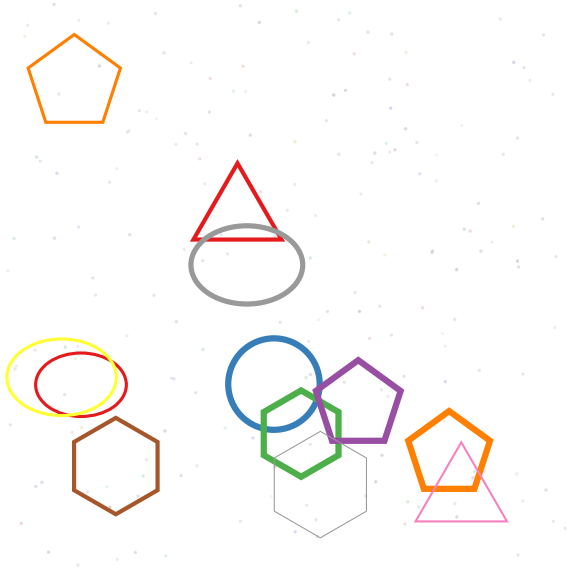[{"shape": "triangle", "thickness": 2, "radius": 0.44, "center": [0.411, 0.628]}, {"shape": "oval", "thickness": 1.5, "radius": 0.39, "center": [0.14, 0.333]}, {"shape": "circle", "thickness": 3, "radius": 0.4, "center": [0.474, 0.334]}, {"shape": "hexagon", "thickness": 3, "radius": 0.37, "center": [0.521, 0.248]}, {"shape": "pentagon", "thickness": 3, "radius": 0.39, "center": [0.62, 0.298]}, {"shape": "pentagon", "thickness": 3, "radius": 0.37, "center": [0.778, 0.213]}, {"shape": "pentagon", "thickness": 1.5, "radius": 0.42, "center": [0.129, 0.855]}, {"shape": "oval", "thickness": 1.5, "radius": 0.47, "center": [0.107, 0.346]}, {"shape": "hexagon", "thickness": 2, "radius": 0.42, "center": [0.201, 0.192]}, {"shape": "triangle", "thickness": 1, "radius": 0.46, "center": [0.799, 0.142]}, {"shape": "hexagon", "thickness": 0.5, "radius": 0.46, "center": [0.555, 0.16]}, {"shape": "oval", "thickness": 2.5, "radius": 0.48, "center": [0.427, 0.54]}]